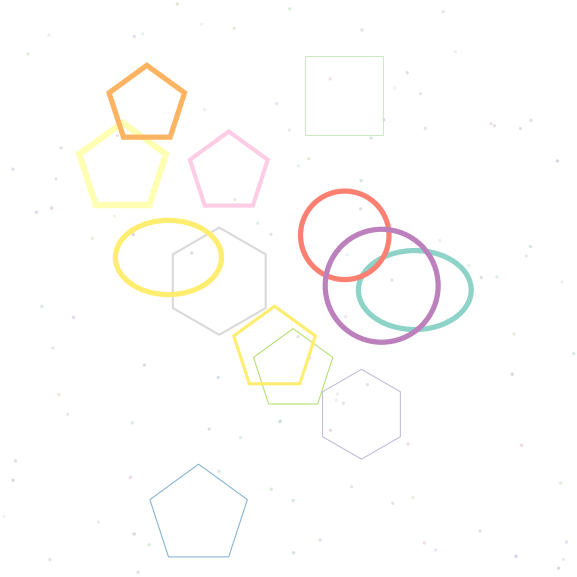[{"shape": "oval", "thickness": 2.5, "radius": 0.49, "center": [0.718, 0.497]}, {"shape": "pentagon", "thickness": 3, "radius": 0.39, "center": [0.212, 0.708]}, {"shape": "hexagon", "thickness": 0.5, "radius": 0.39, "center": [0.626, 0.282]}, {"shape": "circle", "thickness": 2.5, "radius": 0.38, "center": [0.597, 0.592]}, {"shape": "pentagon", "thickness": 0.5, "radius": 0.44, "center": [0.344, 0.107]}, {"shape": "pentagon", "thickness": 2.5, "radius": 0.34, "center": [0.254, 0.817]}, {"shape": "pentagon", "thickness": 0.5, "radius": 0.36, "center": [0.508, 0.358]}, {"shape": "pentagon", "thickness": 2, "radius": 0.35, "center": [0.396, 0.701]}, {"shape": "hexagon", "thickness": 1, "radius": 0.46, "center": [0.38, 0.512]}, {"shape": "circle", "thickness": 2.5, "radius": 0.49, "center": [0.661, 0.504]}, {"shape": "square", "thickness": 0.5, "radius": 0.34, "center": [0.595, 0.834]}, {"shape": "pentagon", "thickness": 1.5, "radius": 0.37, "center": [0.475, 0.395]}, {"shape": "oval", "thickness": 2.5, "radius": 0.46, "center": [0.292, 0.553]}]